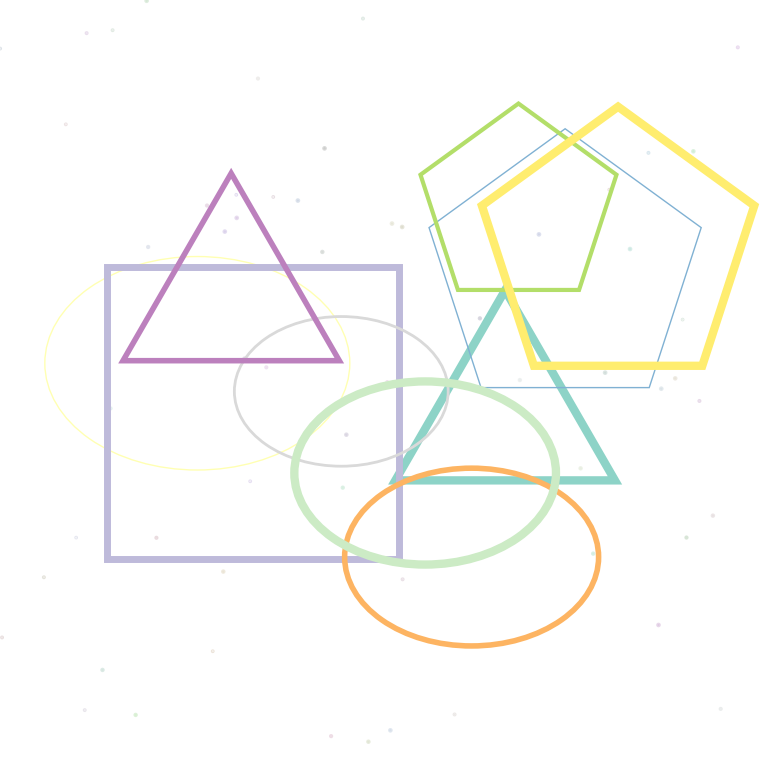[{"shape": "triangle", "thickness": 3, "radius": 0.82, "center": [0.656, 0.458]}, {"shape": "oval", "thickness": 0.5, "radius": 0.99, "center": [0.256, 0.528]}, {"shape": "square", "thickness": 2.5, "radius": 0.95, "center": [0.329, 0.464]}, {"shape": "pentagon", "thickness": 0.5, "radius": 0.93, "center": [0.734, 0.647]}, {"shape": "oval", "thickness": 2, "radius": 0.82, "center": [0.612, 0.277]}, {"shape": "pentagon", "thickness": 1.5, "radius": 0.67, "center": [0.673, 0.732]}, {"shape": "oval", "thickness": 1, "radius": 0.69, "center": [0.443, 0.492]}, {"shape": "triangle", "thickness": 2, "radius": 0.81, "center": [0.3, 0.613]}, {"shape": "oval", "thickness": 3, "radius": 0.85, "center": [0.552, 0.386]}, {"shape": "pentagon", "thickness": 3, "radius": 0.93, "center": [0.803, 0.675]}]